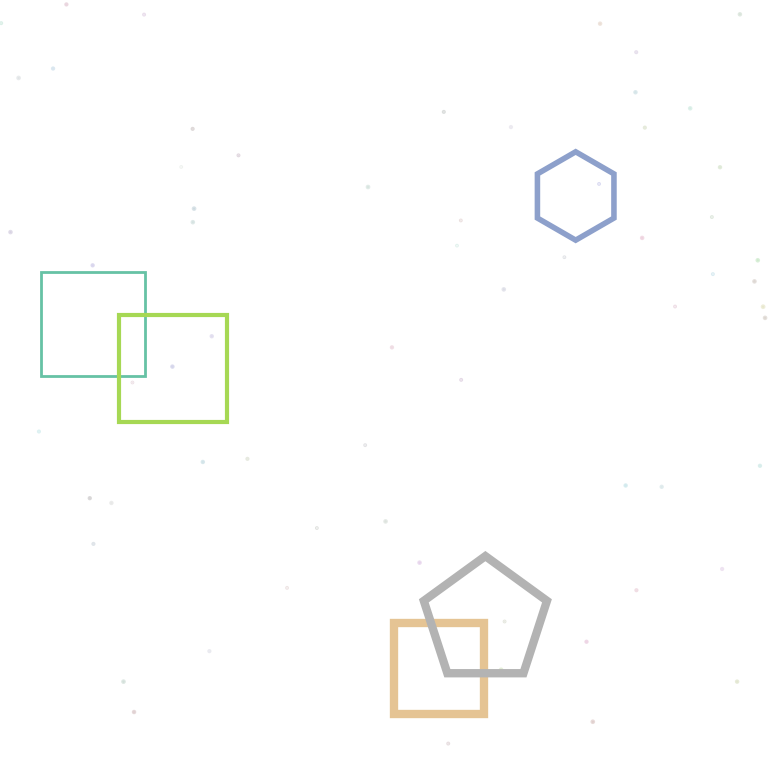[{"shape": "square", "thickness": 1, "radius": 0.34, "center": [0.121, 0.579]}, {"shape": "hexagon", "thickness": 2, "radius": 0.29, "center": [0.748, 0.745]}, {"shape": "square", "thickness": 1.5, "radius": 0.35, "center": [0.225, 0.522]}, {"shape": "square", "thickness": 3, "radius": 0.29, "center": [0.57, 0.132]}, {"shape": "pentagon", "thickness": 3, "radius": 0.42, "center": [0.63, 0.194]}]